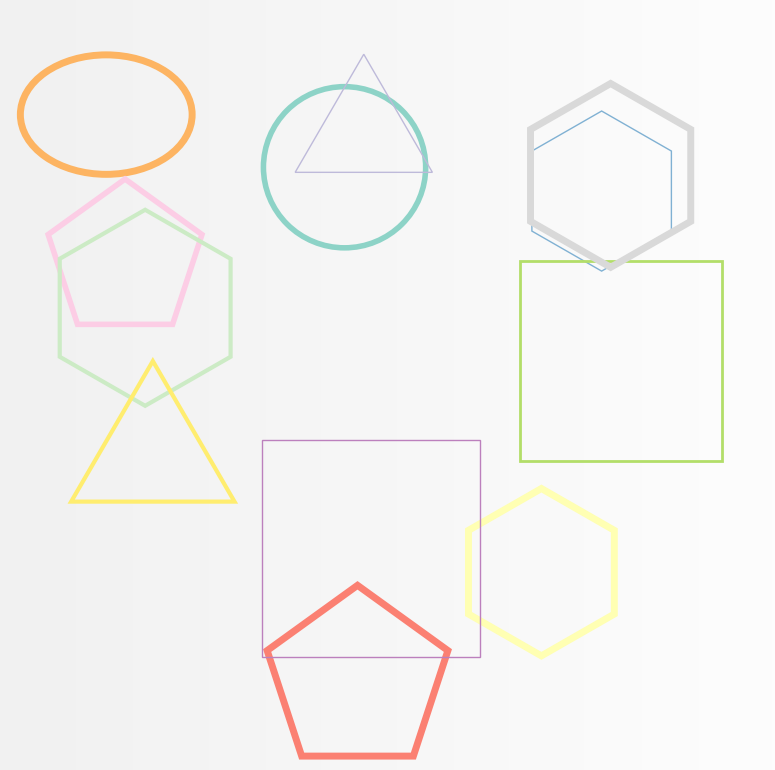[{"shape": "circle", "thickness": 2, "radius": 0.52, "center": [0.445, 0.783]}, {"shape": "hexagon", "thickness": 2.5, "radius": 0.54, "center": [0.699, 0.257]}, {"shape": "triangle", "thickness": 0.5, "radius": 0.51, "center": [0.469, 0.827]}, {"shape": "pentagon", "thickness": 2.5, "radius": 0.61, "center": [0.461, 0.117]}, {"shape": "hexagon", "thickness": 0.5, "radius": 0.52, "center": [0.776, 0.752]}, {"shape": "oval", "thickness": 2.5, "radius": 0.55, "center": [0.137, 0.851]}, {"shape": "square", "thickness": 1, "radius": 0.65, "center": [0.801, 0.531]}, {"shape": "pentagon", "thickness": 2, "radius": 0.52, "center": [0.161, 0.663]}, {"shape": "hexagon", "thickness": 2.5, "radius": 0.6, "center": [0.788, 0.772]}, {"shape": "square", "thickness": 0.5, "radius": 0.7, "center": [0.479, 0.288]}, {"shape": "hexagon", "thickness": 1.5, "radius": 0.64, "center": [0.187, 0.6]}, {"shape": "triangle", "thickness": 1.5, "radius": 0.61, "center": [0.197, 0.409]}]